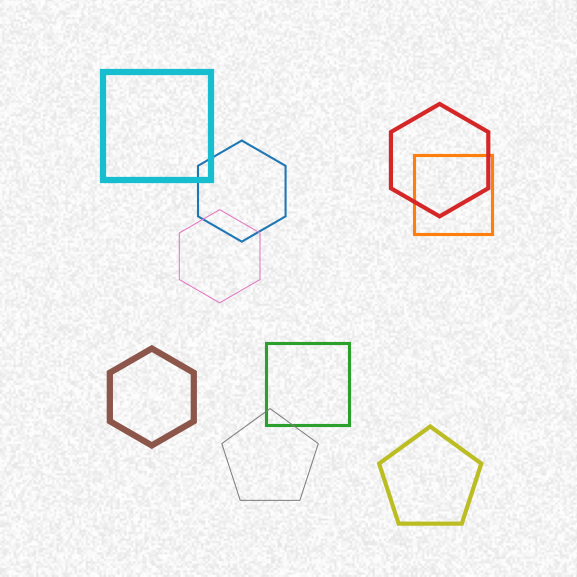[{"shape": "hexagon", "thickness": 1, "radius": 0.44, "center": [0.419, 0.668]}, {"shape": "square", "thickness": 1.5, "radius": 0.34, "center": [0.784, 0.662]}, {"shape": "square", "thickness": 1.5, "radius": 0.36, "center": [0.532, 0.334]}, {"shape": "hexagon", "thickness": 2, "radius": 0.49, "center": [0.761, 0.722]}, {"shape": "hexagon", "thickness": 3, "radius": 0.42, "center": [0.263, 0.312]}, {"shape": "hexagon", "thickness": 0.5, "radius": 0.4, "center": [0.38, 0.555]}, {"shape": "pentagon", "thickness": 0.5, "radius": 0.44, "center": [0.468, 0.204]}, {"shape": "pentagon", "thickness": 2, "radius": 0.47, "center": [0.745, 0.168]}, {"shape": "square", "thickness": 3, "radius": 0.46, "center": [0.272, 0.781]}]